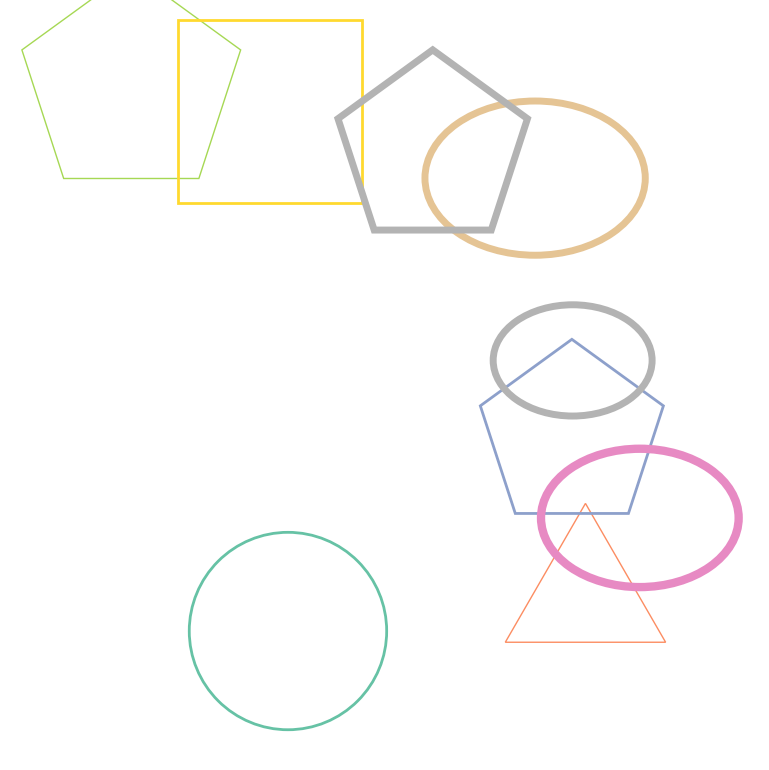[{"shape": "circle", "thickness": 1, "radius": 0.64, "center": [0.374, 0.18]}, {"shape": "triangle", "thickness": 0.5, "radius": 0.6, "center": [0.76, 0.226]}, {"shape": "pentagon", "thickness": 1, "radius": 0.62, "center": [0.743, 0.434]}, {"shape": "oval", "thickness": 3, "radius": 0.64, "center": [0.831, 0.327]}, {"shape": "pentagon", "thickness": 0.5, "radius": 0.75, "center": [0.17, 0.889]}, {"shape": "square", "thickness": 1, "radius": 0.6, "center": [0.351, 0.855]}, {"shape": "oval", "thickness": 2.5, "radius": 0.72, "center": [0.695, 0.769]}, {"shape": "pentagon", "thickness": 2.5, "radius": 0.65, "center": [0.562, 0.806]}, {"shape": "oval", "thickness": 2.5, "radius": 0.52, "center": [0.744, 0.532]}]